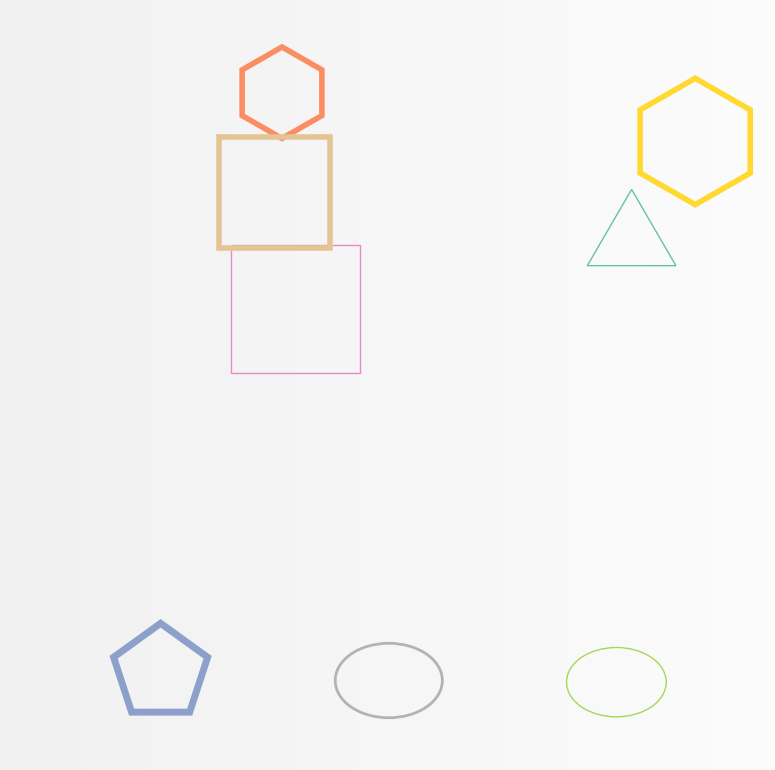[{"shape": "triangle", "thickness": 0.5, "radius": 0.33, "center": [0.815, 0.688]}, {"shape": "hexagon", "thickness": 2, "radius": 0.3, "center": [0.364, 0.88]}, {"shape": "pentagon", "thickness": 2.5, "radius": 0.32, "center": [0.207, 0.127]}, {"shape": "square", "thickness": 0.5, "radius": 0.42, "center": [0.382, 0.598]}, {"shape": "oval", "thickness": 0.5, "radius": 0.32, "center": [0.795, 0.114]}, {"shape": "hexagon", "thickness": 2, "radius": 0.41, "center": [0.897, 0.816]}, {"shape": "square", "thickness": 2, "radius": 0.36, "center": [0.355, 0.75]}, {"shape": "oval", "thickness": 1, "radius": 0.35, "center": [0.502, 0.116]}]